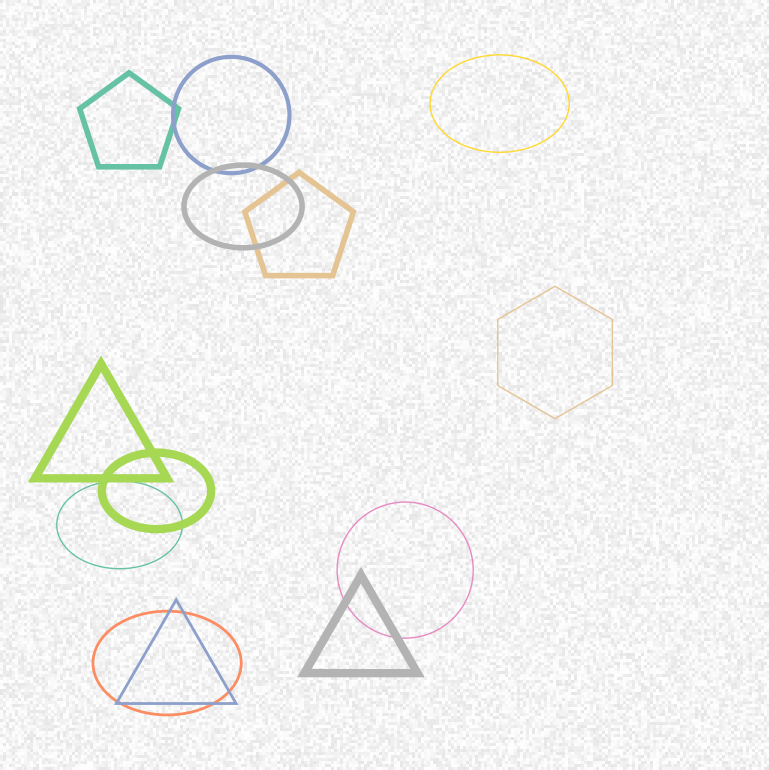[{"shape": "pentagon", "thickness": 2, "radius": 0.34, "center": [0.168, 0.838]}, {"shape": "oval", "thickness": 0.5, "radius": 0.41, "center": [0.155, 0.319]}, {"shape": "oval", "thickness": 1, "radius": 0.48, "center": [0.217, 0.139]}, {"shape": "circle", "thickness": 1.5, "radius": 0.38, "center": [0.3, 0.851]}, {"shape": "triangle", "thickness": 1, "radius": 0.45, "center": [0.229, 0.131]}, {"shape": "circle", "thickness": 0.5, "radius": 0.44, "center": [0.526, 0.26]}, {"shape": "triangle", "thickness": 3, "radius": 0.5, "center": [0.131, 0.428]}, {"shape": "oval", "thickness": 3, "radius": 0.35, "center": [0.203, 0.362]}, {"shape": "oval", "thickness": 0.5, "radius": 0.45, "center": [0.649, 0.865]}, {"shape": "pentagon", "thickness": 2, "radius": 0.37, "center": [0.388, 0.702]}, {"shape": "hexagon", "thickness": 0.5, "radius": 0.43, "center": [0.721, 0.542]}, {"shape": "triangle", "thickness": 3, "radius": 0.42, "center": [0.469, 0.168]}, {"shape": "oval", "thickness": 2, "radius": 0.38, "center": [0.316, 0.732]}]